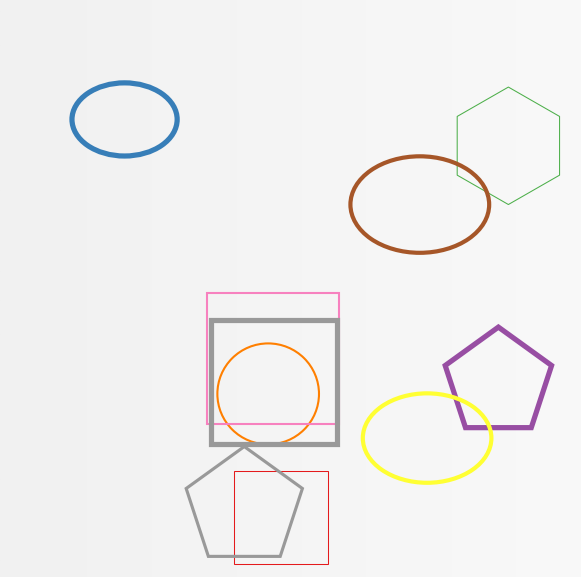[{"shape": "square", "thickness": 0.5, "radius": 0.4, "center": [0.483, 0.103]}, {"shape": "oval", "thickness": 2.5, "radius": 0.45, "center": [0.214, 0.792]}, {"shape": "hexagon", "thickness": 0.5, "radius": 0.51, "center": [0.875, 0.747]}, {"shape": "pentagon", "thickness": 2.5, "radius": 0.48, "center": [0.857, 0.336]}, {"shape": "circle", "thickness": 1, "radius": 0.44, "center": [0.461, 0.317]}, {"shape": "oval", "thickness": 2, "radius": 0.55, "center": [0.735, 0.241]}, {"shape": "oval", "thickness": 2, "radius": 0.6, "center": [0.722, 0.645]}, {"shape": "square", "thickness": 1, "radius": 0.57, "center": [0.47, 0.379]}, {"shape": "square", "thickness": 2.5, "radius": 0.54, "center": [0.472, 0.338]}, {"shape": "pentagon", "thickness": 1.5, "radius": 0.53, "center": [0.42, 0.121]}]